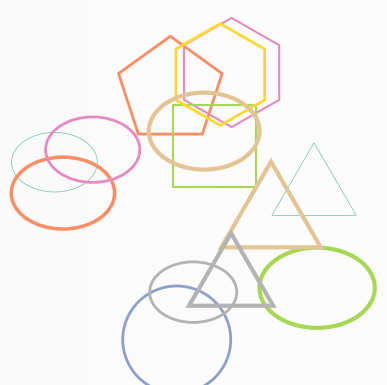[{"shape": "oval", "thickness": 0.5, "radius": 0.55, "center": [0.14, 0.579]}, {"shape": "triangle", "thickness": 0.5, "radius": 0.63, "center": [0.81, 0.503]}, {"shape": "oval", "thickness": 2.5, "radius": 0.67, "center": [0.162, 0.499]}, {"shape": "pentagon", "thickness": 2, "radius": 0.7, "center": [0.44, 0.765]}, {"shape": "circle", "thickness": 2, "radius": 0.7, "center": [0.456, 0.118]}, {"shape": "hexagon", "thickness": 1.5, "radius": 0.71, "center": [0.598, 0.812]}, {"shape": "oval", "thickness": 2, "radius": 0.61, "center": [0.239, 0.611]}, {"shape": "oval", "thickness": 3, "radius": 0.74, "center": [0.818, 0.253]}, {"shape": "square", "thickness": 1.5, "radius": 0.53, "center": [0.553, 0.621]}, {"shape": "hexagon", "thickness": 2, "radius": 0.66, "center": [0.568, 0.806]}, {"shape": "triangle", "thickness": 3, "radius": 0.74, "center": [0.699, 0.432]}, {"shape": "oval", "thickness": 3, "radius": 0.71, "center": [0.527, 0.659]}, {"shape": "triangle", "thickness": 3, "radius": 0.63, "center": [0.596, 0.269]}, {"shape": "oval", "thickness": 2, "radius": 0.56, "center": [0.499, 0.241]}]